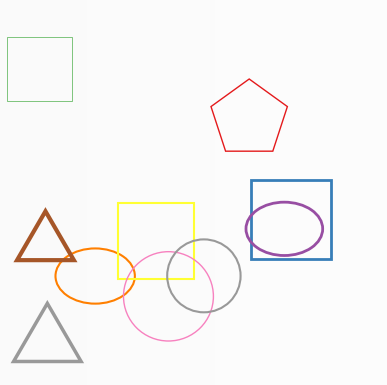[{"shape": "pentagon", "thickness": 1, "radius": 0.52, "center": [0.643, 0.691]}, {"shape": "square", "thickness": 2, "radius": 0.52, "center": [0.752, 0.43]}, {"shape": "square", "thickness": 0.5, "radius": 0.42, "center": [0.102, 0.821]}, {"shape": "oval", "thickness": 2, "radius": 0.49, "center": [0.734, 0.406]}, {"shape": "oval", "thickness": 1.5, "radius": 0.51, "center": [0.246, 0.283]}, {"shape": "square", "thickness": 1.5, "radius": 0.5, "center": [0.403, 0.375]}, {"shape": "triangle", "thickness": 3, "radius": 0.42, "center": [0.117, 0.367]}, {"shape": "circle", "thickness": 1, "radius": 0.58, "center": [0.435, 0.23]}, {"shape": "circle", "thickness": 1.5, "radius": 0.47, "center": [0.526, 0.284]}, {"shape": "triangle", "thickness": 2.5, "radius": 0.5, "center": [0.122, 0.111]}]